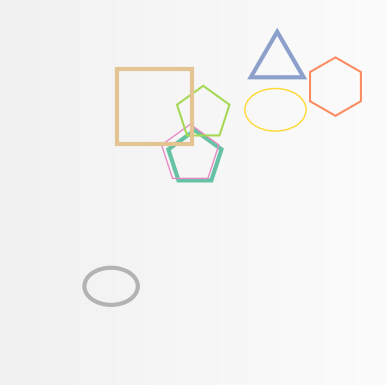[{"shape": "pentagon", "thickness": 3, "radius": 0.36, "center": [0.503, 0.59]}, {"shape": "hexagon", "thickness": 1.5, "radius": 0.38, "center": [0.866, 0.775]}, {"shape": "triangle", "thickness": 3, "radius": 0.39, "center": [0.715, 0.839]}, {"shape": "pentagon", "thickness": 1, "radius": 0.39, "center": [0.491, 0.599]}, {"shape": "pentagon", "thickness": 1.5, "radius": 0.36, "center": [0.525, 0.706]}, {"shape": "oval", "thickness": 1, "radius": 0.4, "center": [0.711, 0.715]}, {"shape": "square", "thickness": 3, "radius": 0.49, "center": [0.399, 0.724]}, {"shape": "oval", "thickness": 3, "radius": 0.34, "center": [0.287, 0.256]}]